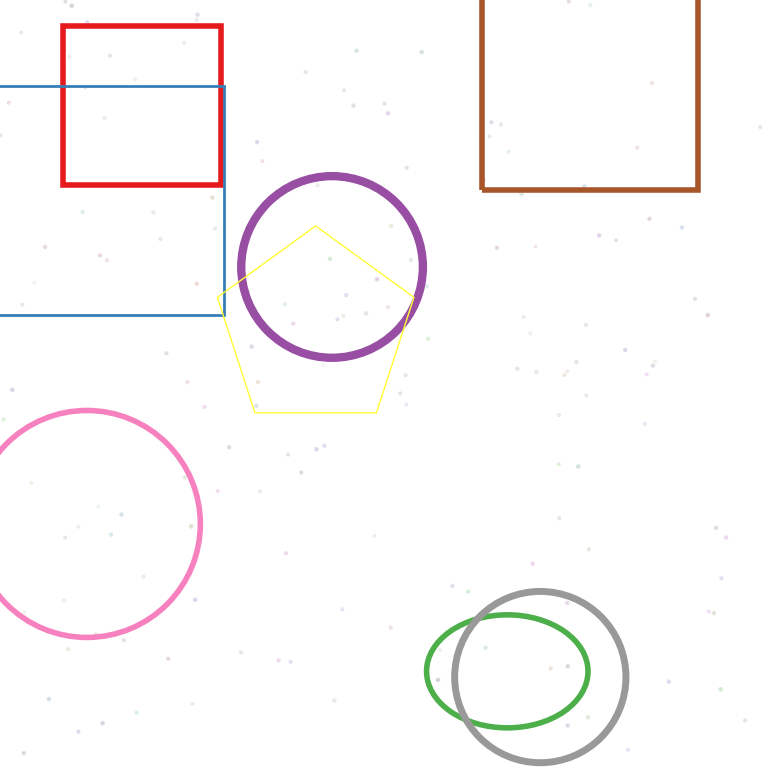[{"shape": "square", "thickness": 2, "radius": 0.52, "center": [0.184, 0.863]}, {"shape": "square", "thickness": 1, "radius": 0.74, "center": [0.142, 0.739]}, {"shape": "oval", "thickness": 2, "radius": 0.52, "center": [0.659, 0.128]}, {"shape": "circle", "thickness": 3, "radius": 0.59, "center": [0.431, 0.653]}, {"shape": "pentagon", "thickness": 0.5, "radius": 0.67, "center": [0.41, 0.572]}, {"shape": "square", "thickness": 2, "radius": 0.7, "center": [0.766, 0.893]}, {"shape": "circle", "thickness": 2, "radius": 0.74, "center": [0.113, 0.32]}, {"shape": "circle", "thickness": 2.5, "radius": 0.56, "center": [0.702, 0.121]}]